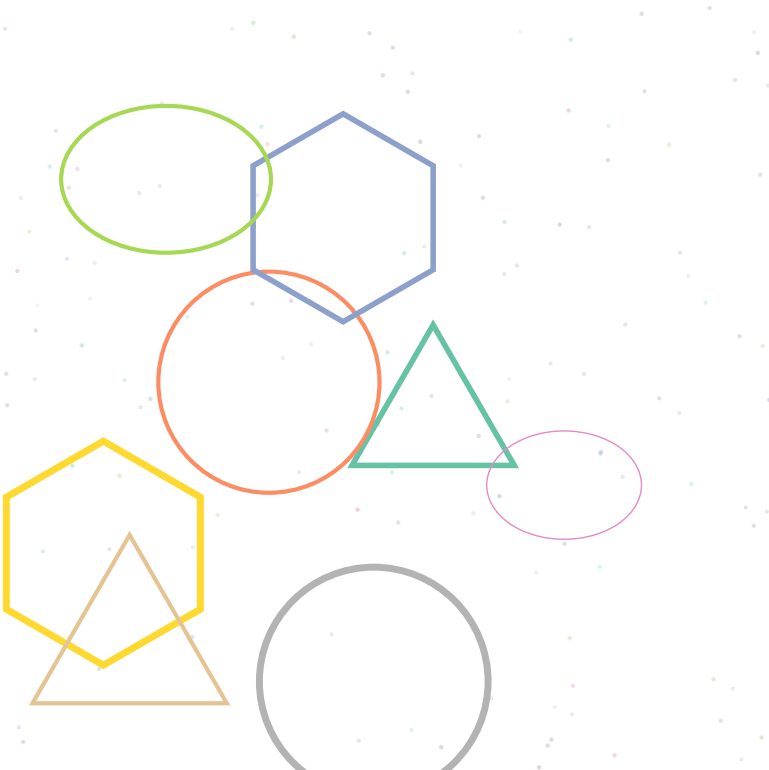[{"shape": "triangle", "thickness": 2, "radius": 0.61, "center": [0.563, 0.456]}, {"shape": "circle", "thickness": 1.5, "radius": 0.72, "center": [0.349, 0.504]}, {"shape": "hexagon", "thickness": 2, "radius": 0.68, "center": [0.446, 0.717]}, {"shape": "oval", "thickness": 0.5, "radius": 0.5, "center": [0.733, 0.37]}, {"shape": "oval", "thickness": 1.5, "radius": 0.68, "center": [0.216, 0.767]}, {"shape": "hexagon", "thickness": 2.5, "radius": 0.73, "center": [0.134, 0.282]}, {"shape": "triangle", "thickness": 1.5, "radius": 0.73, "center": [0.168, 0.16]}, {"shape": "circle", "thickness": 2.5, "radius": 0.74, "center": [0.485, 0.115]}]